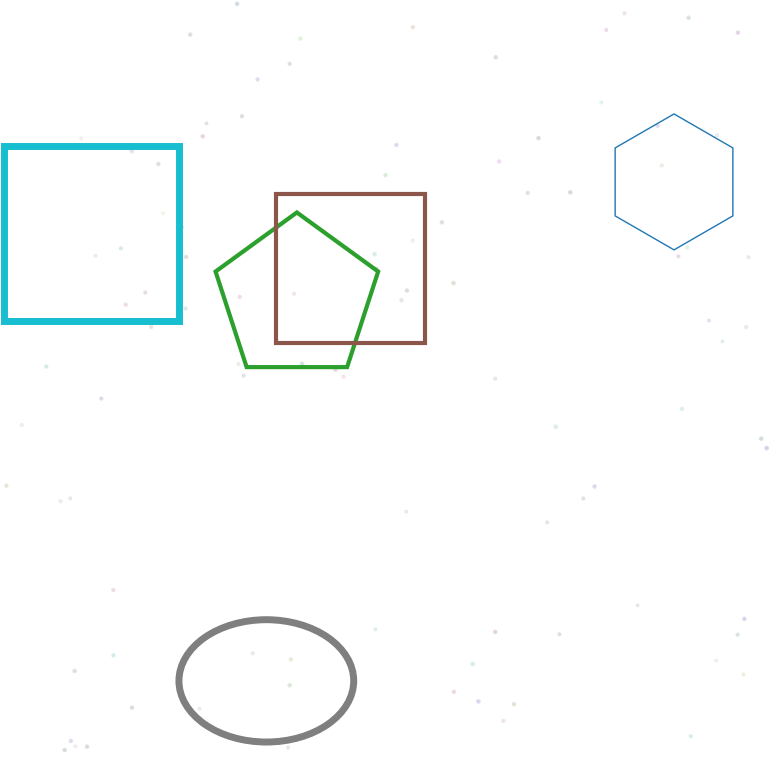[{"shape": "hexagon", "thickness": 0.5, "radius": 0.44, "center": [0.875, 0.764]}, {"shape": "pentagon", "thickness": 1.5, "radius": 0.56, "center": [0.386, 0.613]}, {"shape": "square", "thickness": 1.5, "radius": 0.48, "center": [0.455, 0.651]}, {"shape": "oval", "thickness": 2.5, "radius": 0.57, "center": [0.346, 0.116]}, {"shape": "square", "thickness": 2.5, "radius": 0.57, "center": [0.119, 0.697]}]